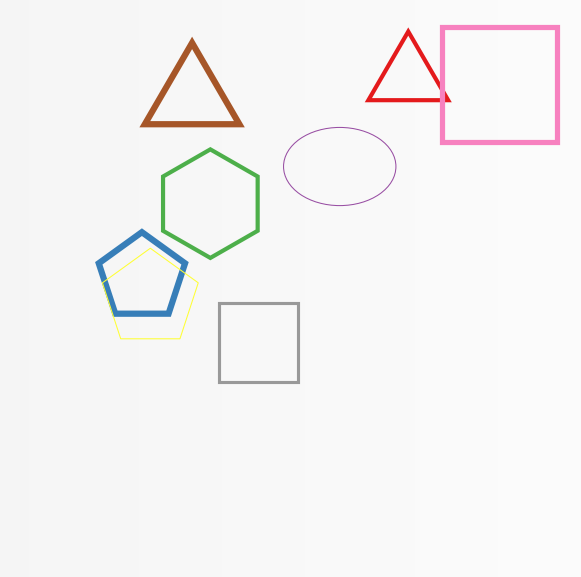[{"shape": "triangle", "thickness": 2, "radius": 0.4, "center": [0.702, 0.865]}, {"shape": "pentagon", "thickness": 3, "radius": 0.39, "center": [0.244, 0.519]}, {"shape": "hexagon", "thickness": 2, "radius": 0.47, "center": [0.362, 0.647]}, {"shape": "oval", "thickness": 0.5, "radius": 0.48, "center": [0.584, 0.711]}, {"shape": "pentagon", "thickness": 0.5, "radius": 0.43, "center": [0.259, 0.483]}, {"shape": "triangle", "thickness": 3, "radius": 0.47, "center": [0.33, 0.831]}, {"shape": "square", "thickness": 2.5, "radius": 0.5, "center": [0.86, 0.853]}, {"shape": "square", "thickness": 1.5, "radius": 0.34, "center": [0.445, 0.406]}]